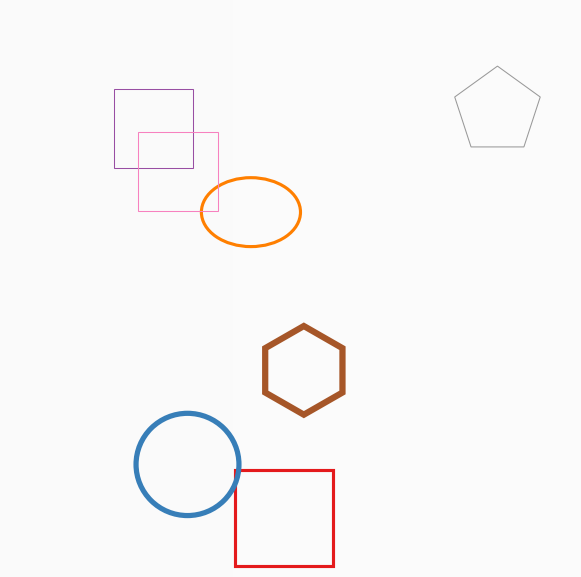[{"shape": "square", "thickness": 1.5, "radius": 0.42, "center": [0.489, 0.102]}, {"shape": "circle", "thickness": 2.5, "radius": 0.44, "center": [0.323, 0.195]}, {"shape": "square", "thickness": 0.5, "radius": 0.34, "center": [0.264, 0.777]}, {"shape": "oval", "thickness": 1.5, "radius": 0.43, "center": [0.432, 0.632]}, {"shape": "hexagon", "thickness": 3, "radius": 0.38, "center": [0.523, 0.358]}, {"shape": "square", "thickness": 0.5, "radius": 0.34, "center": [0.306, 0.702]}, {"shape": "pentagon", "thickness": 0.5, "radius": 0.39, "center": [0.856, 0.807]}]